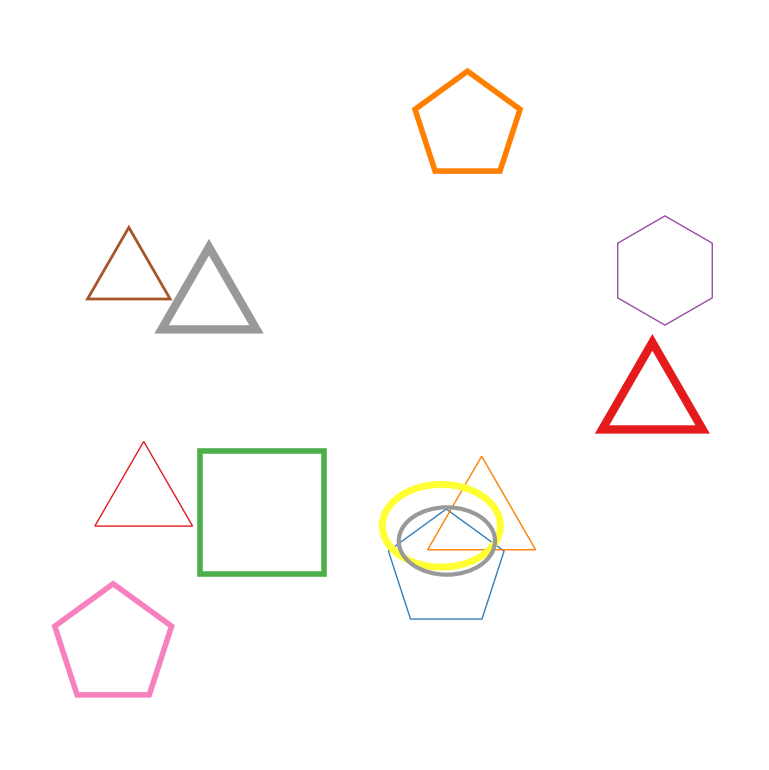[{"shape": "triangle", "thickness": 3, "radius": 0.38, "center": [0.847, 0.48]}, {"shape": "triangle", "thickness": 0.5, "radius": 0.37, "center": [0.187, 0.353]}, {"shape": "pentagon", "thickness": 0.5, "radius": 0.39, "center": [0.58, 0.26]}, {"shape": "square", "thickness": 2, "radius": 0.4, "center": [0.34, 0.335]}, {"shape": "hexagon", "thickness": 0.5, "radius": 0.35, "center": [0.864, 0.649]}, {"shape": "triangle", "thickness": 0.5, "radius": 0.4, "center": [0.626, 0.327]}, {"shape": "pentagon", "thickness": 2, "radius": 0.36, "center": [0.607, 0.836]}, {"shape": "oval", "thickness": 2.5, "radius": 0.38, "center": [0.573, 0.317]}, {"shape": "triangle", "thickness": 1, "radius": 0.31, "center": [0.167, 0.643]}, {"shape": "pentagon", "thickness": 2, "radius": 0.4, "center": [0.147, 0.162]}, {"shape": "triangle", "thickness": 3, "radius": 0.36, "center": [0.271, 0.608]}, {"shape": "oval", "thickness": 1.5, "radius": 0.31, "center": [0.58, 0.297]}]